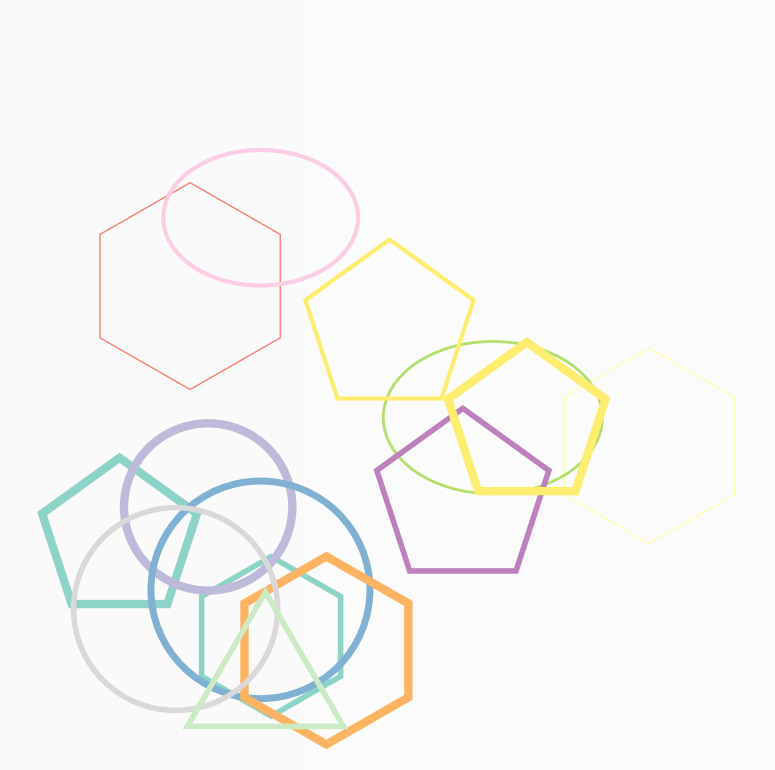[{"shape": "hexagon", "thickness": 2, "radius": 0.52, "center": [0.35, 0.174]}, {"shape": "pentagon", "thickness": 3, "radius": 0.53, "center": [0.154, 0.3]}, {"shape": "hexagon", "thickness": 0.5, "radius": 0.63, "center": [0.838, 0.421]}, {"shape": "circle", "thickness": 3, "radius": 0.54, "center": [0.269, 0.342]}, {"shape": "hexagon", "thickness": 0.5, "radius": 0.67, "center": [0.245, 0.628]}, {"shape": "circle", "thickness": 2.5, "radius": 0.71, "center": [0.336, 0.234]}, {"shape": "hexagon", "thickness": 3, "radius": 0.61, "center": [0.421, 0.155]}, {"shape": "oval", "thickness": 1, "radius": 0.71, "center": [0.636, 0.458]}, {"shape": "oval", "thickness": 1.5, "radius": 0.63, "center": [0.336, 0.717]}, {"shape": "circle", "thickness": 2, "radius": 0.66, "center": [0.227, 0.209]}, {"shape": "pentagon", "thickness": 2, "radius": 0.58, "center": [0.597, 0.353]}, {"shape": "triangle", "thickness": 2, "radius": 0.58, "center": [0.342, 0.115]}, {"shape": "pentagon", "thickness": 3, "radius": 0.53, "center": [0.68, 0.449]}, {"shape": "pentagon", "thickness": 1.5, "radius": 0.57, "center": [0.503, 0.575]}]